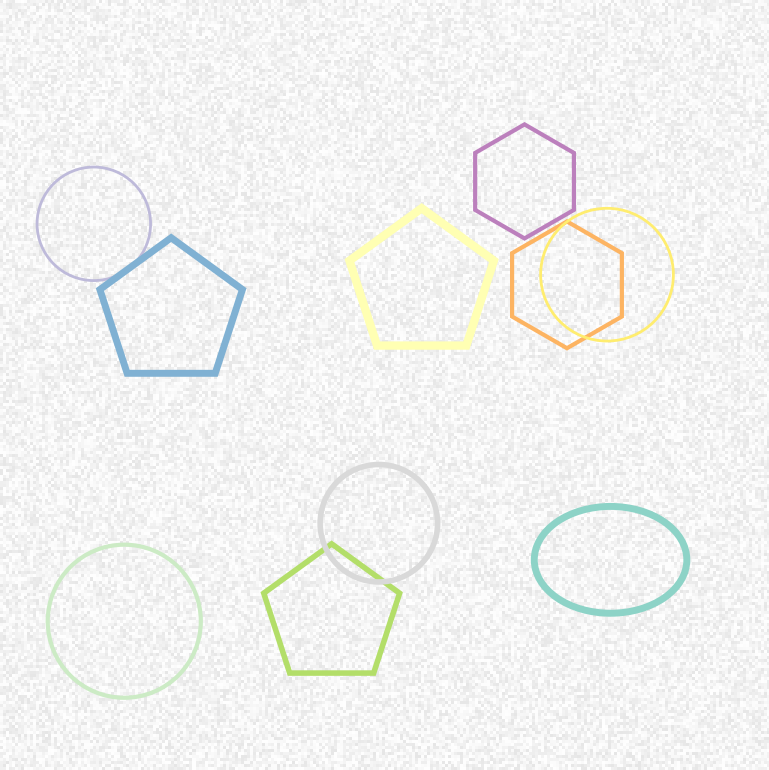[{"shape": "oval", "thickness": 2.5, "radius": 0.5, "center": [0.793, 0.273]}, {"shape": "pentagon", "thickness": 3, "radius": 0.49, "center": [0.548, 0.631]}, {"shape": "circle", "thickness": 1, "radius": 0.37, "center": [0.122, 0.709]}, {"shape": "pentagon", "thickness": 2.5, "radius": 0.49, "center": [0.222, 0.594]}, {"shape": "hexagon", "thickness": 1.5, "radius": 0.41, "center": [0.736, 0.63]}, {"shape": "pentagon", "thickness": 2, "radius": 0.46, "center": [0.431, 0.201]}, {"shape": "circle", "thickness": 2, "radius": 0.38, "center": [0.492, 0.32]}, {"shape": "hexagon", "thickness": 1.5, "radius": 0.37, "center": [0.681, 0.764]}, {"shape": "circle", "thickness": 1.5, "radius": 0.5, "center": [0.161, 0.193]}, {"shape": "circle", "thickness": 1, "radius": 0.43, "center": [0.788, 0.643]}]